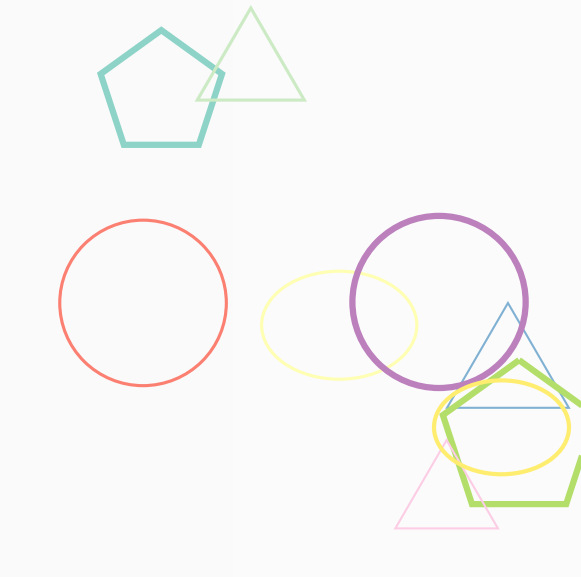[{"shape": "pentagon", "thickness": 3, "radius": 0.55, "center": [0.278, 0.837]}, {"shape": "oval", "thickness": 1.5, "radius": 0.67, "center": [0.584, 0.436]}, {"shape": "circle", "thickness": 1.5, "radius": 0.72, "center": [0.246, 0.475]}, {"shape": "triangle", "thickness": 1, "radius": 0.61, "center": [0.874, 0.353]}, {"shape": "pentagon", "thickness": 3, "radius": 0.69, "center": [0.893, 0.238]}, {"shape": "triangle", "thickness": 1, "radius": 0.51, "center": [0.768, 0.135]}, {"shape": "circle", "thickness": 3, "radius": 0.75, "center": [0.755, 0.476]}, {"shape": "triangle", "thickness": 1.5, "radius": 0.53, "center": [0.432, 0.879]}, {"shape": "oval", "thickness": 2, "radius": 0.58, "center": [0.863, 0.259]}]